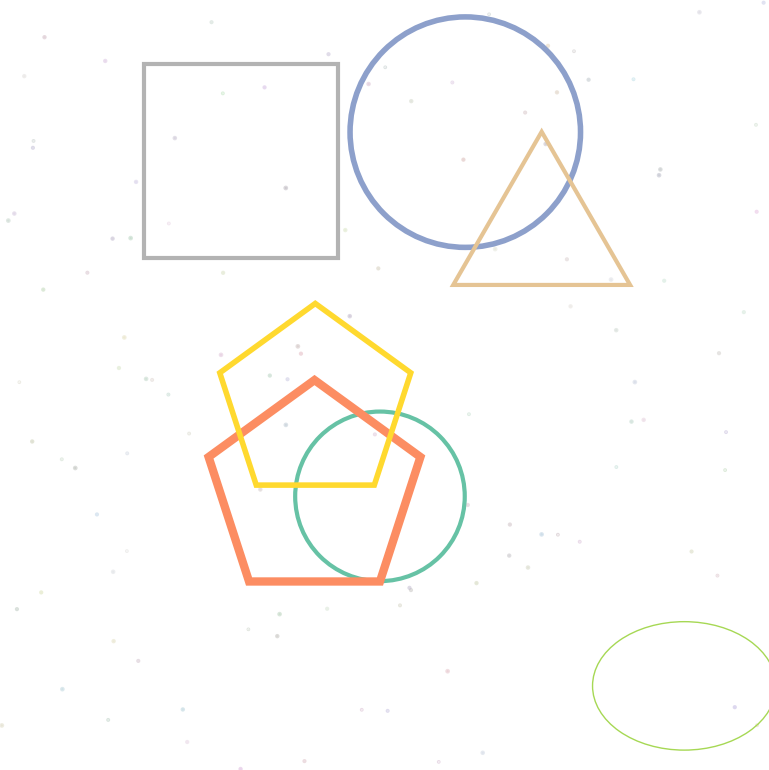[{"shape": "circle", "thickness": 1.5, "radius": 0.55, "center": [0.493, 0.355]}, {"shape": "pentagon", "thickness": 3, "radius": 0.72, "center": [0.408, 0.362]}, {"shape": "circle", "thickness": 2, "radius": 0.75, "center": [0.604, 0.828]}, {"shape": "oval", "thickness": 0.5, "radius": 0.6, "center": [0.889, 0.109]}, {"shape": "pentagon", "thickness": 2, "radius": 0.65, "center": [0.409, 0.475]}, {"shape": "triangle", "thickness": 1.5, "radius": 0.66, "center": [0.703, 0.696]}, {"shape": "square", "thickness": 1.5, "radius": 0.63, "center": [0.313, 0.79]}]